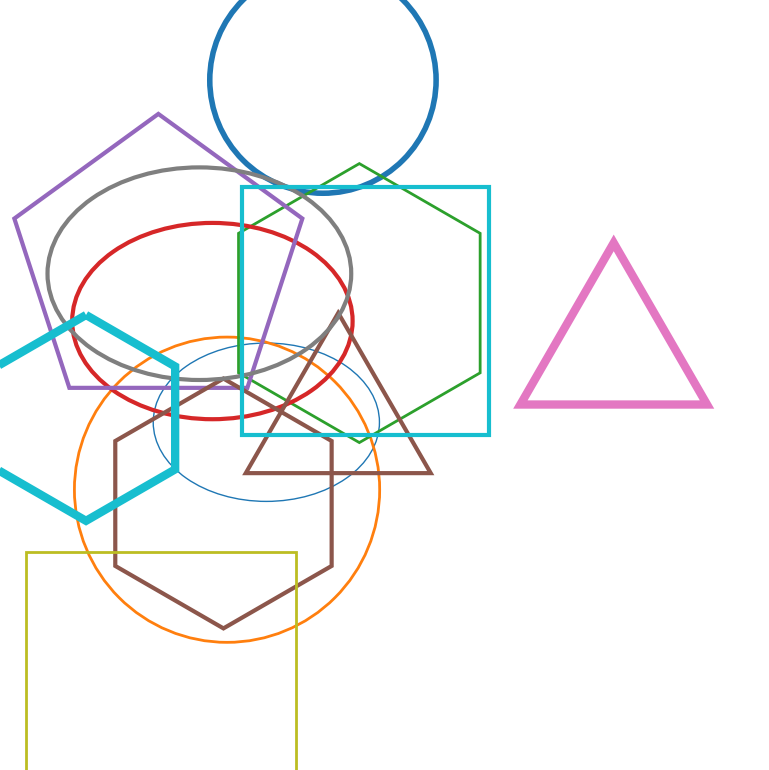[{"shape": "circle", "thickness": 2, "radius": 0.73, "center": [0.419, 0.896]}, {"shape": "oval", "thickness": 0.5, "radius": 0.73, "center": [0.346, 0.452]}, {"shape": "circle", "thickness": 1, "radius": 0.99, "center": [0.295, 0.364]}, {"shape": "hexagon", "thickness": 1, "radius": 0.91, "center": [0.467, 0.606]}, {"shape": "oval", "thickness": 1.5, "radius": 0.91, "center": [0.276, 0.583]}, {"shape": "pentagon", "thickness": 1.5, "radius": 0.98, "center": [0.206, 0.655]}, {"shape": "triangle", "thickness": 1.5, "radius": 0.69, "center": [0.439, 0.455]}, {"shape": "hexagon", "thickness": 1.5, "radius": 0.81, "center": [0.29, 0.346]}, {"shape": "triangle", "thickness": 3, "radius": 0.7, "center": [0.797, 0.545]}, {"shape": "oval", "thickness": 1.5, "radius": 0.99, "center": [0.259, 0.645]}, {"shape": "square", "thickness": 1, "radius": 0.88, "center": [0.209, 0.107]}, {"shape": "hexagon", "thickness": 3, "radius": 0.67, "center": [0.112, 0.457]}, {"shape": "square", "thickness": 1.5, "radius": 0.8, "center": [0.475, 0.596]}]